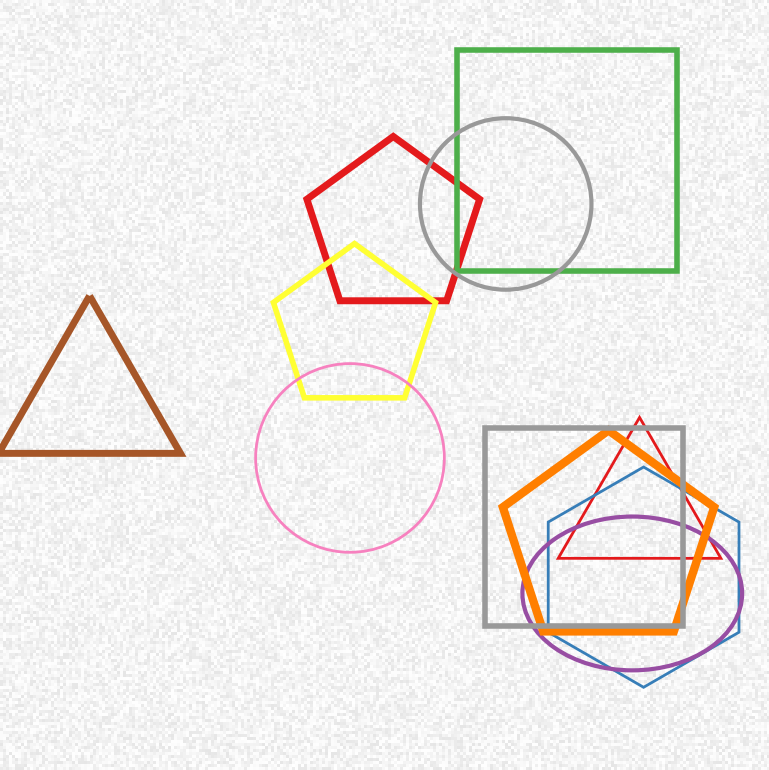[{"shape": "pentagon", "thickness": 2.5, "radius": 0.59, "center": [0.511, 0.705]}, {"shape": "triangle", "thickness": 1, "radius": 0.61, "center": [0.831, 0.336]}, {"shape": "hexagon", "thickness": 1, "radius": 0.72, "center": [0.836, 0.25]}, {"shape": "square", "thickness": 2, "radius": 0.72, "center": [0.736, 0.792]}, {"shape": "oval", "thickness": 1.5, "radius": 0.71, "center": [0.821, 0.229]}, {"shape": "pentagon", "thickness": 3, "radius": 0.72, "center": [0.79, 0.297]}, {"shape": "pentagon", "thickness": 2, "radius": 0.55, "center": [0.46, 0.573]}, {"shape": "triangle", "thickness": 2.5, "radius": 0.68, "center": [0.116, 0.479]}, {"shape": "circle", "thickness": 1, "radius": 0.61, "center": [0.455, 0.405]}, {"shape": "square", "thickness": 2, "radius": 0.64, "center": [0.758, 0.316]}, {"shape": "circle", "thickness": 1.5, "radius": 0.56, "center": [0.657, 0.735]}]